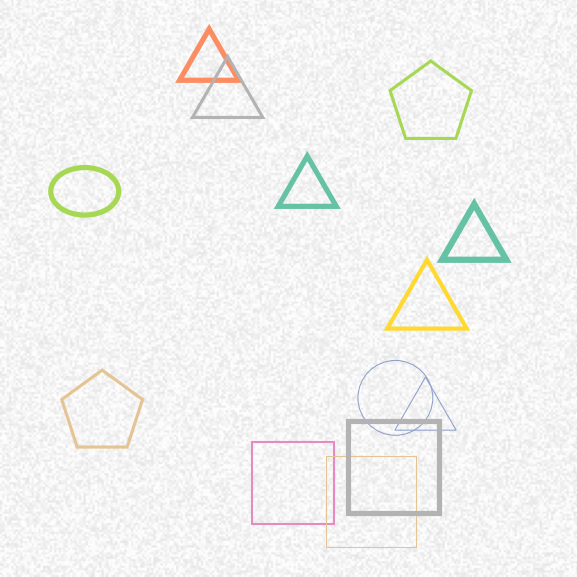[{"shape": "triangle", "thickness": 2.5, "radius": 0.29, "center": [0.532, 0.671]}, {"shape": "triangle", "thickness": 3, "radius": 0.32, "center": [0.821, 0.581]}, {"shape": "triangle", "thickness": 2.5, "radius": 0.3, "center": [0.362, 0.89]}, {"shape": "circle", "thickness": 0.5, "radius": 0.32, "center": [0.685, 0.31]}, {"shape": "triangle", "thickness": 0.5, "radius": 0.31, "center": [0.737, 0.285]}, {"shape": "square", "thickness": 1, "radius": 0.36, "center": [0.508, 0.163]}, {"shape": "pentagon", "thickness": 1.5, "radius": 0.37, "center": [0.746, 0.819]}, {"shape": "oval", "thickness": 2.5, "radius": 0.29, "center": [0.147, 0.668]}, {"shape": "triangle", "thickness": 2, "radius": 0.4, "center": [0.739, 0.47]}, {"shape": "pentagon", "thickness": 1.5, "radius": 0.37, "center": [0.177, 0.285]}, {"shape": "square", "thickness": 0.5, "radius": 0.39, "center": [0.643, 0.131]}, {"shape": "triangle", "thickness": 1.5, "radius": 0.35, "center": [0.394, 0.831]}, {"shape": "square", "thickness": 2.5, "radius": 0.4, "center": [0.681, 0.19]}]